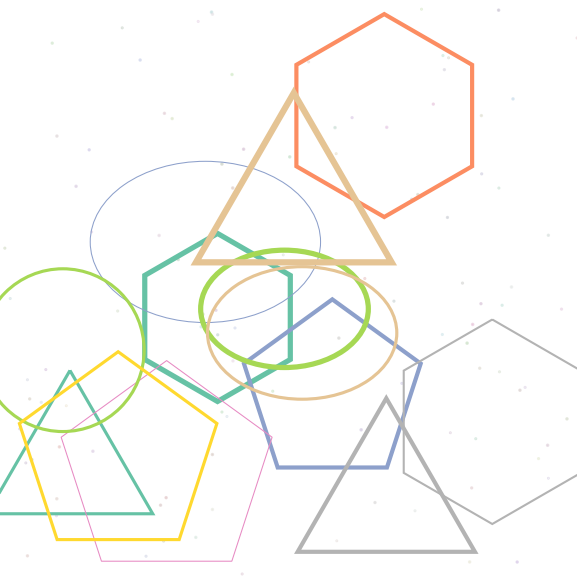[{"shape": "triangle", "thickness": 1.5, "radius": 0.83, "center": [0.121, 0.192]}, {"shape": "hexagon", "thickness": 2.5, "radius": 0.73, "center": [0.377, 0.449]}, {"shape": "hexagon", "thickness": 2, "radius": 0.88, "center": [0.665, 0.799]}, {"shape": "pentagon", "thickness": 2, "radius": 0.8, "center": [0.575, 0.32]}, {"shape": "oval", "thickness": 0.5, "radius": 1.0, "center": [0.356, 0.58]}, {"shape": "pentagon", "thickness": 0.5, "radius": 0.96, "center": [0.289, 0.183]}, {"shape": "circle", "thickness": 1.5, "radius": 0.7, "center": [0.109, 0.393]}, {"shape": "oval", "thickness": 2.5, "radius": 0.73, "center": [0.493, 0.464]}, {"shape": "pentagon", "thickness": 1.5, "radius": 0.9, "center": [0.205, 0.21]}, {"shape": "oval", "thickness": 1.5, "radius": 0.82, "center": [0.523, 0.423]}, {"shape": "triangle", "thickness": 3, "radius": 0.98, "center": [0.509, 0.643]}, {"shape": "hexagon", "thickness": 1, "radius": 0.89, "center": [0.852, 0.269]}, {"shape": "triangle", "thickness": 2, "radius": 0.89, "center": [0.669, 0.132]}]